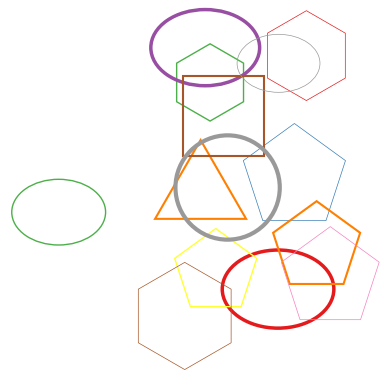[{"shape": "hexagon", "thickness": 0.5, "radius": 0.58, "center": [0.796, 0.856]}, {"shape": "oval", "thickness": 2.5, "radius": 0.72, "center": [0.722, 0.249]}, {"shape": "pentagon", "thickness": 0.5, "radius": 0.7, "center": [0.765, 0.54]}, {"shape": "hexagon", "thickness": 1, "radius": 0.5, "center": [0.546, 0.786]}, {"shape": "oval", "thickness": 1, "radius": 0.61, "center": [0.152, 0.449]}, {"shape": "oval", "thickness": 2.5, "radius": 0.71, "center": [0.533, 0.876]}, {"shape": "pentagon", "thickness": 1.5, "radius": 0.59, "center": [0.822, 0.359]}, {"shape": "triangle", "thickness": 1.5, "radius": 0.68, "center": [0.521, 0.5]}, {"shape": "pentagon", "thickness": 1, "radius": 0.56, "center": [0.56, 0.294]}, {"shape": "square", "thickness": 1.5, "radius": 0.52, "center": [0.58, 0.699]}, {"shape": "hexagon", "thickness": 0.5, "radius": 0.7, "center": [0.48, 0.179]}, {"shape": "pentagon", "thickness": 0.5, "radius": 0.67, "center": [0.858, 0.278]}, {"shape": "circle", "thickness": 3, "radius": 0.68, "center": [0.591, 0.513]}, {"shape": "oval", "thickness": 0.5, "radius": 0.54, "center": [0.723, 0.836]}]